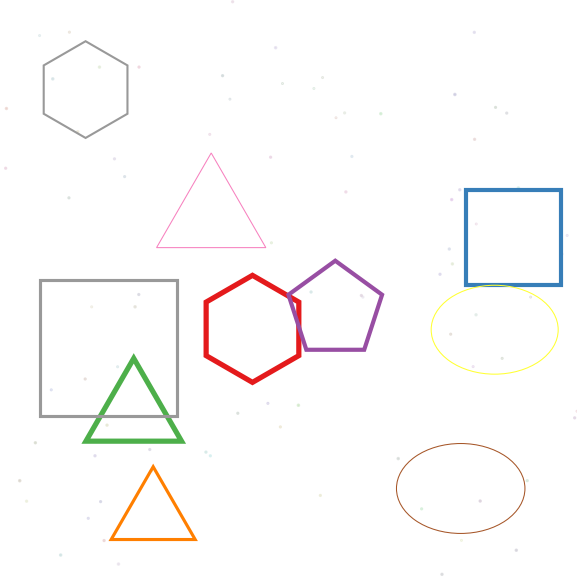[{"shape": "hexagon", "thickness": 2.5, "radius": 0.46, "center": [0.437, 0.43]}, {"shape": "square", "thickness": 2, "radius": 0.41, "center": [0.889, 0.588]}, {"shape": "triangle", "thickness": 2.5, "radius": 0.48, "center": [0.232, 0.283]}, {"shape": "pentagon", "thickness": 2, "radius": 0.43, "center": [0.581, 0.462]}, {"shape": "triangle", "thickness": 1.5, "radius": 0.42, "center": [0.265, 0.107]}, {"shape": "oval", "thickness": 0.5, "radius": 0.55, "center": [0.857, 0.428]}, {"shape": "oval", "thickness": 0.5, "radius": 0.56, "center": [0.798, 0.153]}, {"shape": "triangle", "thickness": 0.5, "radius": 0.55, "center": [0.366, 0.625]}, {"shape": "hexagon", "thickness": 1, "radius": 0.42, "center": [0.148, 0.844]}, {"shape": "square", "thickness": 1.5, "radius": 0.59, "center": [0.188, 0.396]}]